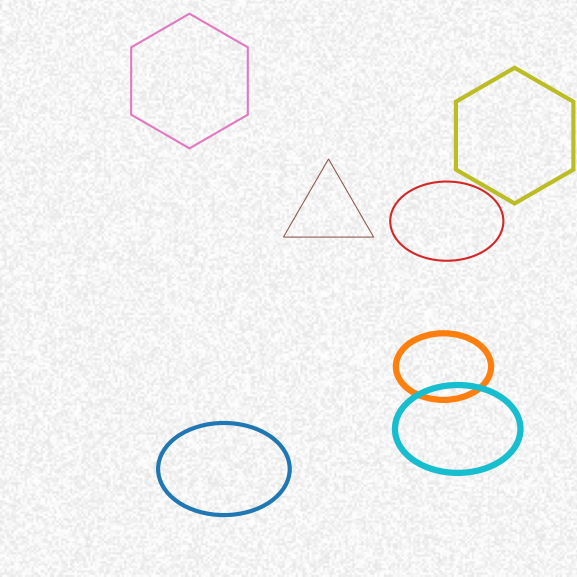[{"shape": "oval", "thickness": 2, "radius": 0.57, "center": [0.388, 0.187]}, {"shape": "oval", "thickness": 3, "radius": 0.41, "center": [0.768, 0.364]}, {"shape": "oval", "thickness": 1, "radius": 0.49, "center": [0.774, 0.616]}, {"shape": "triangle", "thickness": 0.5, "radius": 0.45, "center": [0.569, 0.634]}, {"shape": "hexagon", "thickness": 1, "radius": 0.58, "center": [0.328, 0.859]}, {"shape": "hexagon", "thickness": 2, "radius": 0.59, "center": [0.891, 0.764]}, {"shape": "oval", "thickness": 3, "radius": 0.54, "center": [0.793, 0.256]}]